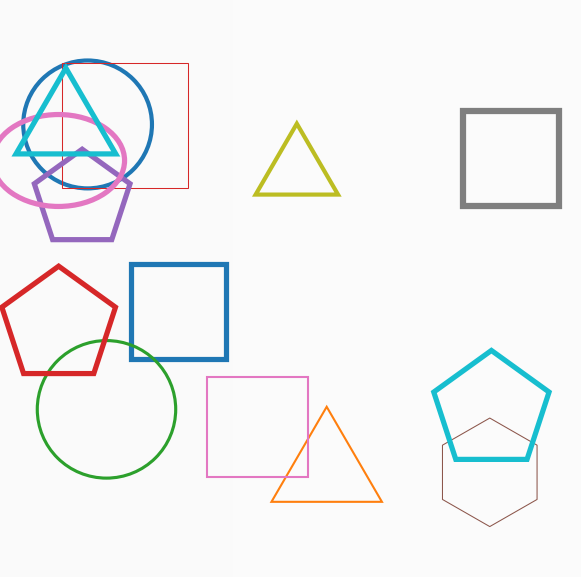[{"shape": "circle", "thickness": 2, "radius": 0.55, "center": [0.151, 0.784]}, {"shape": "square", "thickness": 2.5, "radius": 0.41, "center": [0.307, 0.459]}, {"shape": "triangle", "thickness": 1, "radius": 0.55, "center": [0.562, 0.185]}, {"shape": "circle", "thickness": 1.5, "radius": 0.6, "center": [0.183, 0.29]}, {"shape": "pentagon", "thickness": 2.5, "radius": 0.51, "center": [0.101, 0.435]}, {"shape": "square", "thickness": 0.5, "radius": 0.54, "center": [0.215, 0.782]}, {"shape": "pentagon", "thickness": 2.5, "radius": 0.43, "center": [0.141, 0.654]}, {"shape": "hexagon", "thickness": 0.5, "radius": 0.47, "center": [0.843, 0.181]}, {"shape": "oval", "thickness": 2.5, "radius": 0.57, "center": [0.101, 0.721]}, {"shape": "square", "thickness": 1, "radius": 0.43, "center": [0.442, 0.26]}, {"shape": "square", "thickness": 3, "radius": 0.41, "center": [0.879, 0.725]}, {"shape": "triangle", "thickness": 2, "radius": 0.41, "center": [0.511, 0.703]}, {"shape": "triangle", "thickness": 2.5, "radius": 0.5, "center": [0.113, 0.782]}, {"shape": "pentagon", "thickness": 2.5, "radius": 0.52, "center": [0.845, 0.288]}]